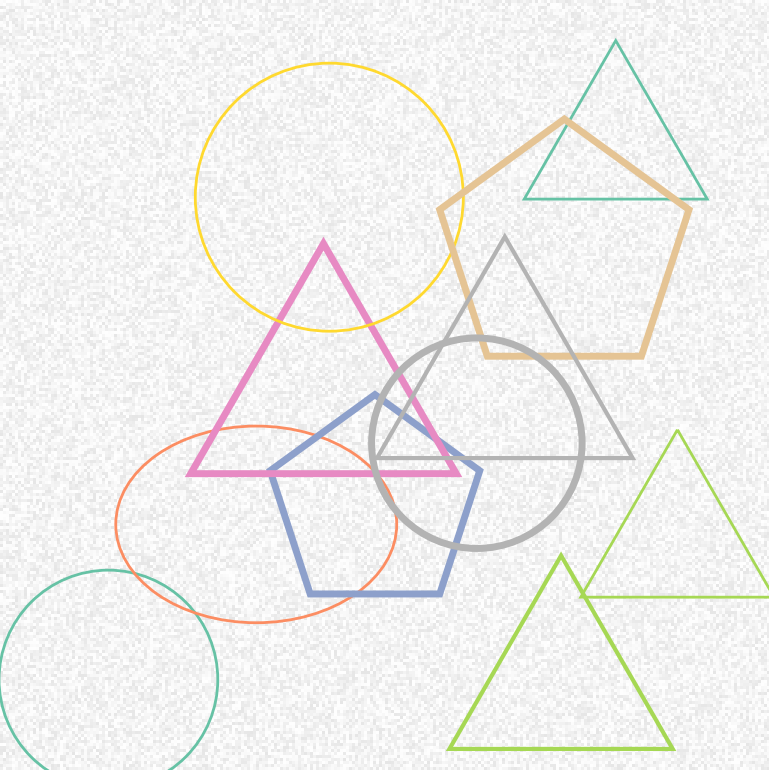[{"shape": "triangle", "thickness": 1, "radius": 0.69, "center": [0.8, 0.81]}, {"shape": "circle", "thickness": 1, "radius": 0.71, "center": [0.141, 0.117]}, {"shape": "oval", "thickness": 1, "radius": 0.91, "center": [0.333, 0.319]}, {"shape": "pentagon", "thickness": 2.5, "radius": 0.72, "center": [0.487, 0.344]}, {"shape": "triangle", "thickness": 2.5, "radius": 1.0, "center": [0.42, 0.484]}, {"shape": "triangle", "thickness": 1.5, "radius": 0.84, "center": [0.729, 0.111]}, {"shape": "triangle", "thickness": 1, "radius": 0.72, "center": [0.88, 0.297]}, {"shape": "circle", "thickness": 1, "radius": 0.87, "center": [0.428, 0.744]}, {"shape": "pentagon", "thickness": 2.5, "radius": 0.85, "center": [0.733, 0.675]}, {"shape": "circle", "thickness": 2.5, "radius": 0.68, "center": [0.619, 0.424]}, {"shape": "triangle", "thickness": 1.5, "radius": 0.96, "center": [0.656, 0.501]}]